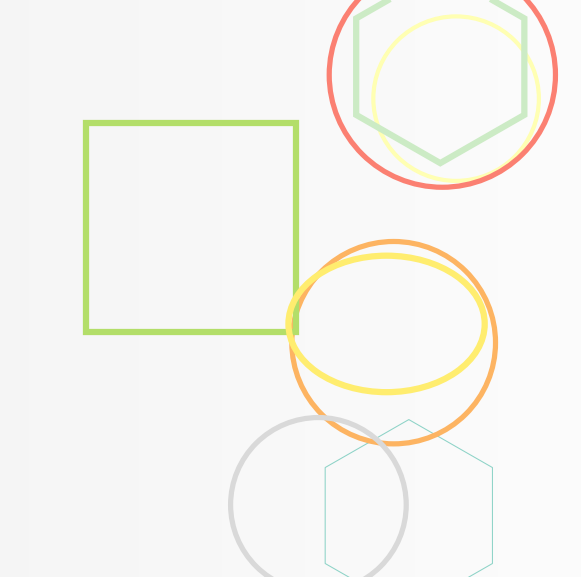[{"shape": "hexagon", "thickness": 0.5, "radius": 0.83, "center": [0.703, 0.106]}, {"shape": "circle", "thickness": 2, "radius": 0.71, "center": [0.785, 0.828]}, {"shape": "circle", "thickness": 2.5, "radius": 0.97, "center": [0.761, 0.87]}, {"shape": "circle", "thickness": 2.5, "radius": 0.88, "center": [0.677, 0.406]}, {"shape": "square", "thickness": 3, "radius": 0.91, "center": [0.329, 0.604]}, {"shape": "circle", "thickness": 2.5, "radius": 0.76, "center": [0.548, 0.125]}, {"shape": "hexagon", "thickness": 3, "radius": 0.84, "center": [0.757, 0.884]}, {"shape": "oval", "thickness": 3, "radius": 0.84, "center": [0.665, 0.438]}]